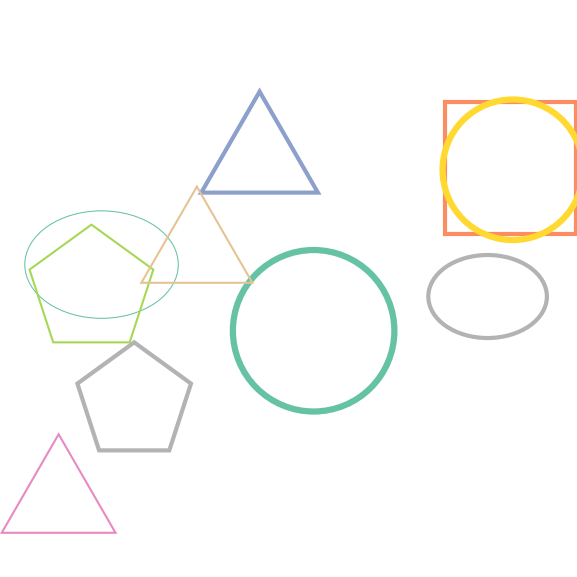[{"shape": "circle", "thickness": 3, "radius": 0.7, "center": [0.543, 0.426]}, {"shape": "oval", "thickness": 0.5, "radius": 0.66, "center": [0.176, 0.541]}, {"shape": "square", "thickness": 2, "radius": 0.57, "center": [0.884, 0.708]}, {"shape": "triangle", "thickness": 2, "radius": 0.58, "center": [0.449, 0.724]}, {"shape": "triangle", "thickness": 1, "radius": 0.57, "center": [0.102, 0.133]}, {"shape": "pentagon", "thickness": 1, "radius": 0.56, "center": [0.158, 0.497]}, {"shape": "circle", "thickness": 3, "radius": 0.61, "center": [0.888, 0.705]}, {"shape": "triangle", "thickness": 1, "radius": 0.56, "center": [0.341, 0.565]}, {"shape": "pentagon", "thickness": 2, "radius": 0.52, "center": [0.232, 0.303]}, {"shape": "oval", "thickness": 2, "radius": 0.51, "center": [0.844, 0.486]}]